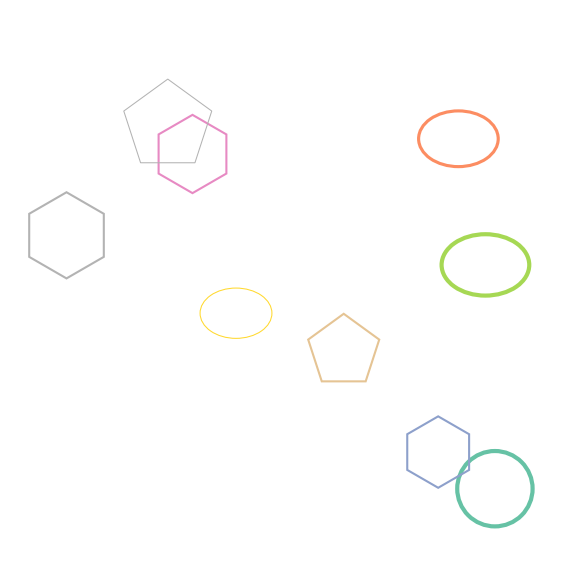[{"shape": "circle", "thickness": 2, "radius": 0.33, "center": [0.857, 0.153]}, {"shape": "oval", "thickness": 1.5, "radius": 0.34, "center": [0.794, 0.759]}, {"shape": "hexagon", "thickness": 1, "radius": 0.31, "center": [0.759, 0.216]}, {"shape": "hexagon", "thickness": 1, "radius": 0.34, "center": [0.333, 0.732]}, {"shape": "oval", "thickness": 2, "radius": 0.38, "center": [0.841, 0.54]}, {"shape": "oval", "thickness": 0.5, "radius": 0.31, "center": [0.409, 0.457]}, {"shape": "pentagon", "thickness": 1, "radius": 0.32, "center": [0.595, 0.391]}, {"shape": "pentagon", "thickness": 0.5, "radius": 0.4, "center": [0.291, 0.782]}, {"shape": "hexagon", "thickness": 1, "radius": 0.37, "center": [0.115, 0.592]}]